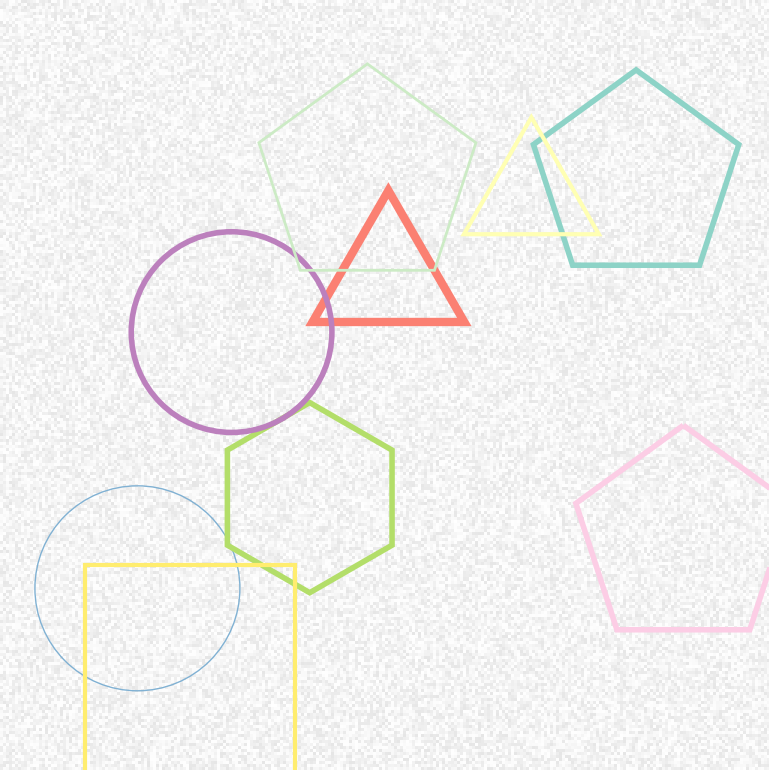[{"shape": "pentagon", "thickness": 2, "radius": 0.7, "center": [0.826, 0.769]}, {"shape": "triangle", "thickness": 1.5, "radius": 0.51, "center": [0.69, 0.746]}, {"shape": "triangle", "thickness": 3, "radius": 0.57, "center": [0.504, 0.639]}, {"shape": "circle", "thickness": 0.5, "radius": 0.67, "center": [0.178, 0.236]}, {"shape": "hexagon", "thickness": 2, "radius": 0.62, "center": [0.402, 0.354]}, {"shape": "pentagon", "thickness": 2, "radius": 0.73, "center": [0.887, 0.301]}, {"shape": "circle", "thickness": 2, "radius": 0.65, "center": [0.301, 0.569]}, {"shape": "pentagon", "thickness": 1, "radius": 0.74, "center": [0.477, 0.769]}, {"shape": "square", "thickness": 1.5, "radius": 0.68, "center": [0.247, 0.131]}]